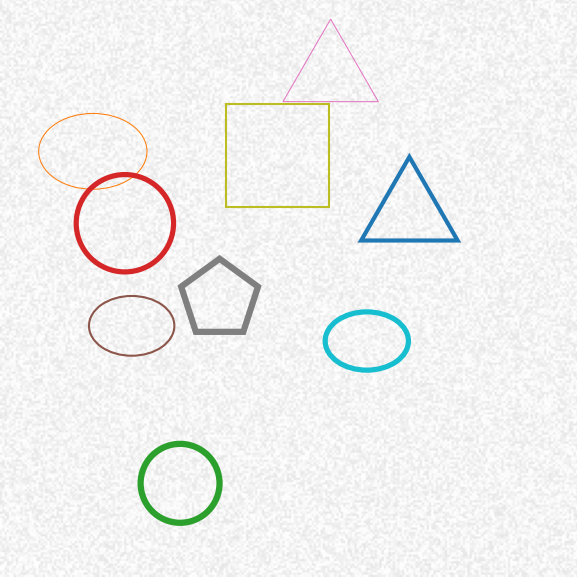[{"shape": "triangle", "thickness": 2, "radius": 0.48, "center": [0.709, 0.631]}, {"shape": "oval", "thickness": 0.5, "radius": 0.47, "center": [0.161, 0.737]}, {"shape": "circle", "thickness": 3, "radius": 0.34, "center": [0.312, 0.162]}, {"shape": "circle", "thickness": 2.5, "radius": 0.42, "center": [0.216, 0.613]}, {"shape": "oval", "thickness": 1, "radius": 0.37, "center": [0.228, 0.435]}, {"shape": "triangle", "thickness": 0.5, "radius": 0.48, "center": [0.573, 0.871]}, {"shape": "pentagon", "thickness": 3, "radius": 0.35, "center": [0.38, 0.481]}, {"shape": "square", "thickness": 1, "radius": 0.45, "center": [0.481, 0.731]}, {"shape": "oval", "thickness": 2.5, "radius": 0.36, "center": [0.635, 0.409]}]